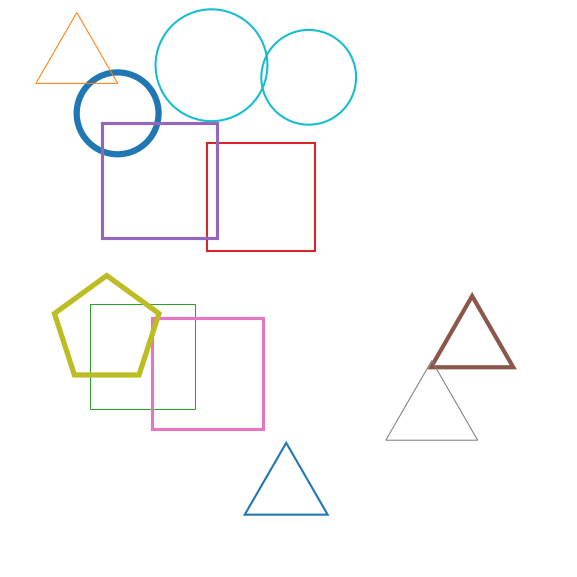[{"shape": "circle", "thickness": 3, "radius": 0.35, "center": [0.204, 0.803]}, {"shape": "triangle", "thickness": 1, "radius": 0.41, "center": [0.496, 0.149]}, {"shape": "triangle", "thickness": 0.5, "radius": 0.41, "center": [0.133, 0.896]}, {"shape": "square", "thickness": 0.5, "radius": 0.46, "center": [0.246, 0.381]}, {"shape": "square", "thickness": 1, "radius": 0.47, "center": [0.451, 0.658]}, {"shape": "square", "thickness": 1.5, "radius": 0.5, "center": [0.276, 0.686]}, {"shape": "triangle", "thickness": 2, "radius": 0.41, "center": [0.818, 0.404]}, {"shape": "square", "thickness": 1.5, "radius": 0.48, "center": [0.36, 0.352]}, {"shape": "triangle", "thickness": 0.5, "radius": 0.46, "center": [0.748, 0.283]}, {"shape": "pentagon", "thickness": 2.5, "radius": 0.48, "center": [0.185, 0.427]}, {"shape": "circle", "thickness": 1, "radius": 0.48, "center": [0.366, 0.886]}, {"shape": "circle", "thickness": 1, "radius": 0.41, "center": [0.535, 0.865]}]